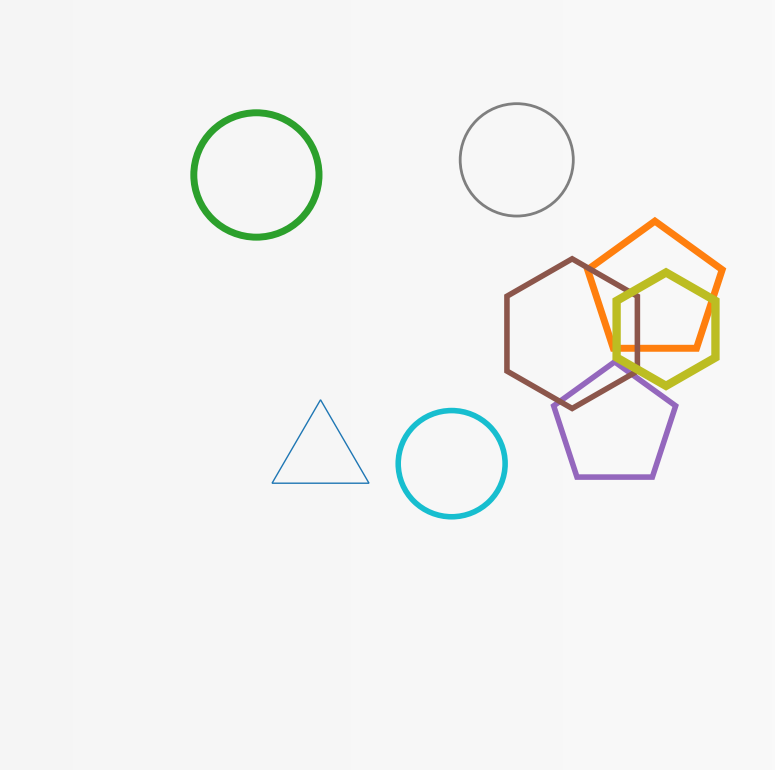[{"shape": "triangle", "thickness": 0.5, "radius": 0.36, "center": [0.414, 0.409]}, {"shape": "pentagon", "thickness": 2.5, "radius": 0.46, "center": [0.845, 0.622]}, {"shape": "circle", "thickness": 2.5, "radius": 0.4, "center": [0.331, 0.773]}, {"shape": "pentagon", "thickness": 2, "radius": 0.41, "center": [0.793, 0.447]}, {"shape": "hexagon", "thickness": 2, "radius": 0.49, "center": [0.738, 0.567]}, {"shape": "circle", "thickness": 1, "radius": 0.36, "center": [0.667, 0.792]}, {"shape": "hexagon", "thickness": 3, "radius": 0.37, "center": [0.859, 0.573]}, {"shape": "circle", "thickness": 2, "radius": 0.34, "center": [0.583, 0.398]}]